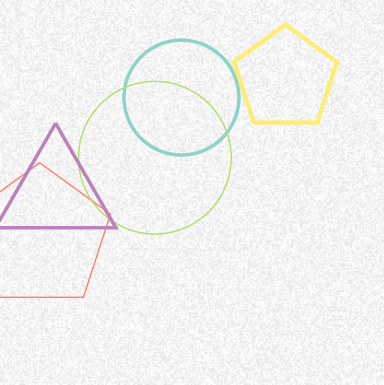[{"shape": "circle", "thickness": 2.5, "radius": 0.75, "center": [0.471, 0.747]}, {"shape": "pentagon", "thickness": 1, "radius": 0.97, "center": [0.103, 0.384]}, {"shape": "circle", "thickness": 1, "radius": 0.99, "center": [0.402, 0.59]}, {"shape": "triangle", "thickness": 2.5, "radius": 0.9, "center": [0.144, 0.499]}, {"shape": "pentagon", "thickness": 3, "radius": 0.7, "center": [0.742, 0.796]}]